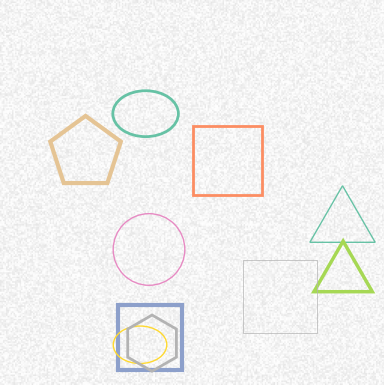[{"shape": "oval", "thickness": 2, "radius": 0.43, "center": [0.378, 0.705]}, {"shape": "triangle", "thickness": 1, "radius": 0.49, "center": [0.89, 0.42]}, {"shape": "square", "thickness": 2, "radius": 0.45, "center": [0.591, 0.584]}, {"shape": "square", "thickness": 3, "radius": 0.42, "center": [0.39, 0.123]}, {"shape": "circle", "thickness": 1, "radius": 0.47, "center": [0.387, 0.352]}, {"shape": "triangle", "thickness": 2.5, "radius": 0.44, "center": [0.891, 0.286]}, {"shape": "oval", "thickness": 1, "radius": 0.35, "center": [0.364, 0.104]}, {"shape": "pentagon", "thickness": 3, "radius": 0.48, "center": [0.222, 0.603]}, {"shape": "hexagon", "thickness": 2, "radius": 0.36, "center": [0.395, 0.109]}, {"shape": "square", "thickness": 0.5, "radius": 0.48, "center": [0.727, 0.23]}]